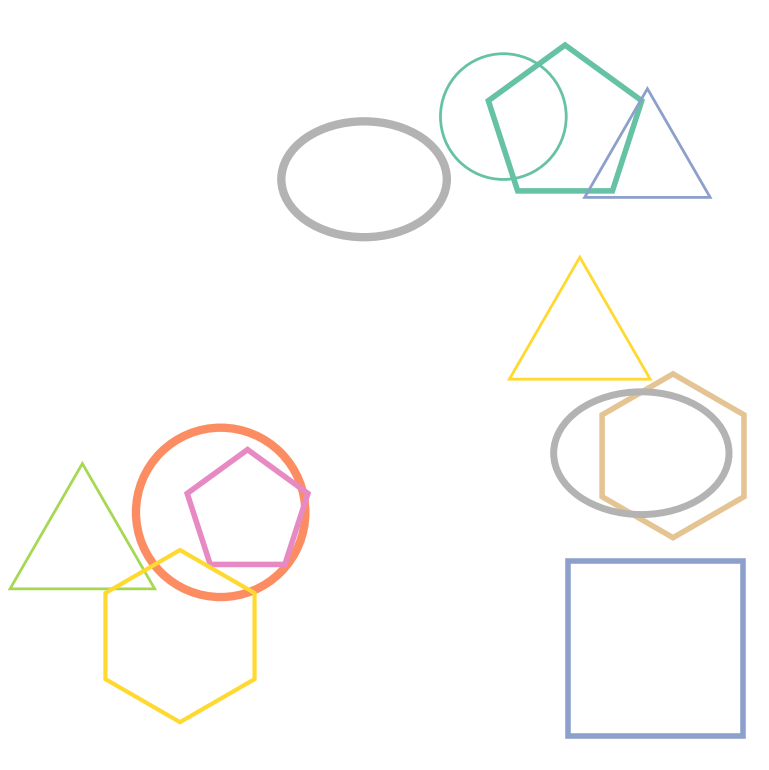[{"shape": "pentagon", "thickness": 2, "radius": 0.52, "center": [0.734, 0.837]}, {"shape": "circle", "thickness": 1, "radius": 0.41, "center": [0.654, 0.849]}, {"shape": "circle", "thickness": 3, "radius": 0.55, "center": [0.287, 0.335]}, {"shape": "triangle", "thickness": 1, "radius": 0.47, "center": [0.841, 0.791]}, {"shape": "square", "thickness": 2, "radius": 0.57, "center": [0.852, 0.157]}, {"shape": "pentagon", "thickness": 2, "radius": 0.41, "center": [0.321, 0.334]}, {"shape": "triangle", "thickness": 1, "radius": 0.54, "center": [0.107, 0.289]}, {"shape": "triangle", "thickness": 1, "radius": 0.53, "center": [0.753, 0.56]}, {"shape": "hexagon", "thickness": 1.5, "radius": 0.56, "center": [0.234, 0.174]}, {"shape": "hexagon", "thickness": 2, "radius": 0.53, "center": [0.874, 0.408]}, {"shape": "oval", "thickness": 2.5, "radius": 0.57, "center": [0.833, 0.411]}, {"shape": "oval", "thickness": 3, "radius": 0.54, "center": [0.473, 0.767]}]